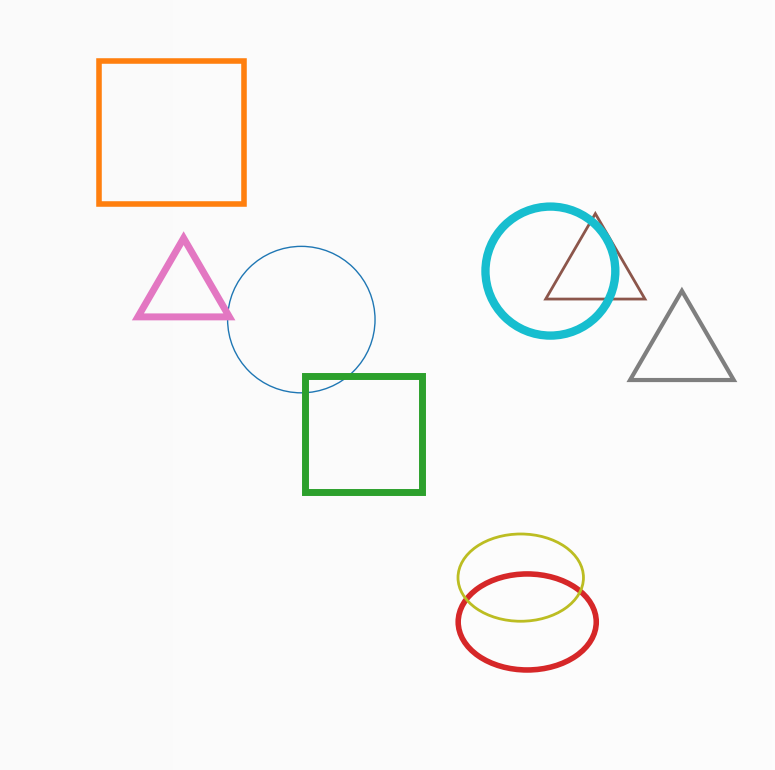[{"shape": "circle", "thickness": 0.5, "radius": 0.48, "center": [0.389, 0.585]}, {"shape": "square", "thickness": 2, "radius": 0.47, "center": [0.221, 0.828]}, {"shape": "square", "thickness": 2.5, "radius": 0.38, "center": [0.469, 0.437]}, {"shape": "oval", "thickness": 2, "radius": 0.45, "center": [0.68, 0.192]}, {"shape": "triangle", "thickness": 1, "radius": 0.37, "center": [0.768, 0.649]}, {"shape": "triangle", "thickness": 2.5, "radius": 0.34, "center": [0.237, 0.623]}, {"shape": "triangle", "thickness": 1.5, "radius": 0.39, "center": [0.88, 0.545]}, {"shape": "oval", "thickness": 1, "radius": 0.4, "center": [0.672, 0.25]}, {"shape": "circle", "thickness": 3, "radius": 0.42, "center": [0.71, 0.648]}]